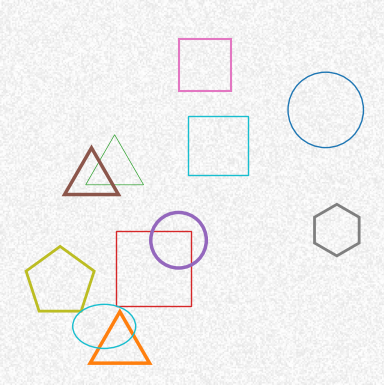[{"shape": "circle", "thickness": 1, "radius": 0.49, "center": [0.846, 0.715]}, {"shape": "triangle", "thickness": 2.5, "radius": 0.45, "center": [0.311, 0.101]}, {"shape": "triangle", "thickness": 0.5, "radius": 0.43, "center": [0.298, 0.563]}, {"shape": "square", "thickness": 1, "radius": 0.49, "center": [0.398, 0.302]}, {"shape": "circle", "thickness": 2.5, "radius": 0.36, "center": [0.464, 0.376]}, {"shape": "triangle", "thickness": 2.5, "radius": 0.4, "center": [0.238, 0.535]}, {"shape": "square", "thickness": 1.5, "radius": 0.34, "center": [0.533, 0.831]}, {"shape": "hexagon", "thickness": 2, "radius": 0.33, "center": [0.875, 0.402]}, {"shape": "pentagon", "thickness": 2, "radius": 0.46, "center": [0.156, 0.267]}, {"shape": "square", "thickness": 1, "radius": 0.39, "center": [0.566, 0.622]}, {"shape": "oval", "thickness": 1, "radius": 0.41, "center": [0.271, 0.152]}]